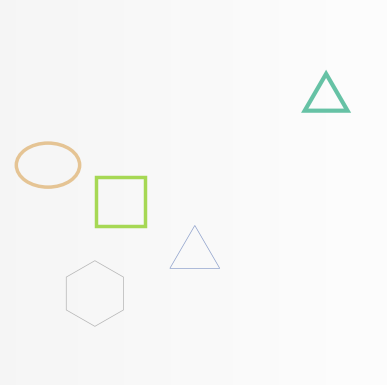[{"shape": "triangle", "thickness": 3, "radius": 0.32, "center": [0.842, 0.744]}, {"shape": "triangle", "thickness": 0.5, "radius": 0.37, "center": [0.503, 0.34]}, {"shape": "square", "thickness": 2.5, "radius": 0.32, "center": [0.311, 0.476]}, {"shape": "oval", "thickness": 2.5, "radius": 0.41, "center": [0.124, 0.571]}, {"shape": "hexagon", "thickness": 0.5, "radius": 0.43, "center": [0.245, 0.238]}]